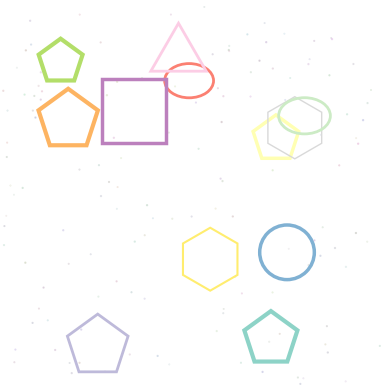[{"shape": "pentagon", "thickness": 3, "radius": 0.36, "center": [0.704, 0.12]}, {"shape": "pentagon", "thickness": 2.5, "radius": 0.31, "center": [0.717, 0.639]}, {"shape": "pentagon", "thickness": 2, "radius": 0.41, "center": [0.254, 0.101]}, {"shape": "oval", "thickness": 2, "radius": 0.32, "center": [0.491, 0.79]}, {"shape": "circle", "thickness": 2.5, "radius": 0.35, "center": [0.745, 0.345]}, {"shape": "pentagon", "thickness": 3, "radius": 0.41, "center": [0.177, 0.688]}, {"shape": "pentagon", "thickness": 3, "radius": 0.3, "center": [0.157, 0.839]}, {"shape": "triangle", "thickness": 2, "radius": 0.42, "center": [0.464, 0.857]}, {"shape": "hexagon", "thickness": 1, "radius": 0.4, "center": [0.766, 0.668]}, {"shape": "square", "thickness": 2.5, "radius": 0.42, "center": [0.348, 0.712]}, {"shape": "oval", "thickness": 2, "radius": 0.34, "center": [0.791, 0.699]}, {"shape": "hexagon", "thickness": 1.5, "radius": 0.41, "center": [0.546, 0.327]}]